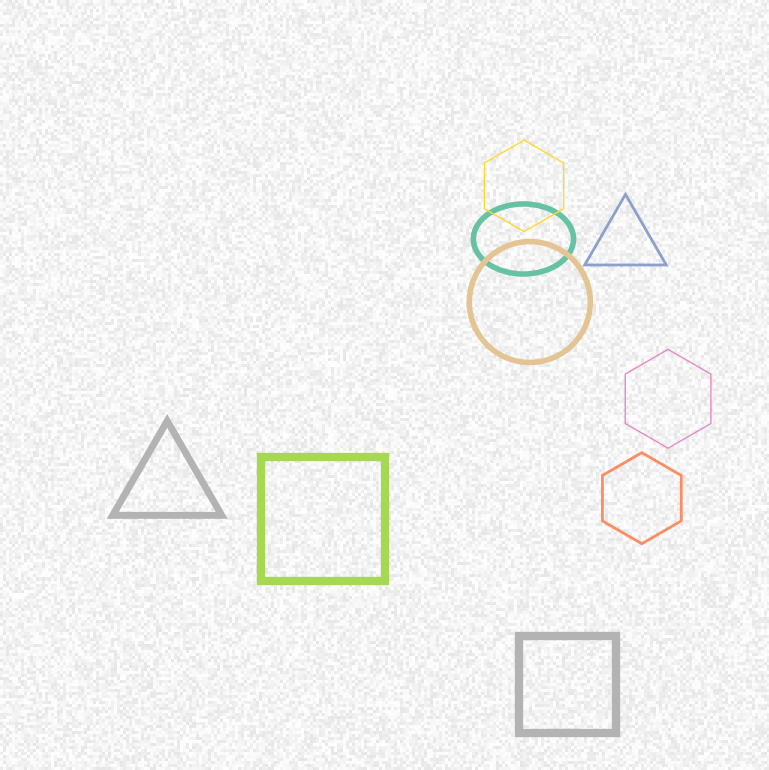[{"shape": "oval", "thickness": 2, "radius": 0.33, "center": [0.68, 0.69]}, {"shape": "hexagon", "thickness": 1, "radius": 0.3, "center": [0.834, 0.353]}, {"shape": "triangle", "thickness": 1, "radius": 0.31, "center": [0.812, 0.686]}, {"shape": "hexagon", "thickness": 0.5, "radius": 0.32, "center": [0.868, 0.482]}, {"shape": "square", "thickness": 3, "radius": 0.4, "center": [0.419, 0.326]}, {"shape": "hexagon", "thickness": 0.5, "radius": 0.3, "center": [0.681, 0.759]}, {"shape": "circle", "thickness": 2, "radius": 0.39, "center": [0.688, 0.608]}, {"shape": "square", "thickness": 3, "radius": 0.32, "center": [0.737, 0.111]}, {"shape": "triangle", "thickness": 2.5, "radius": 0.41, "center": [0.217, 0.372]}]